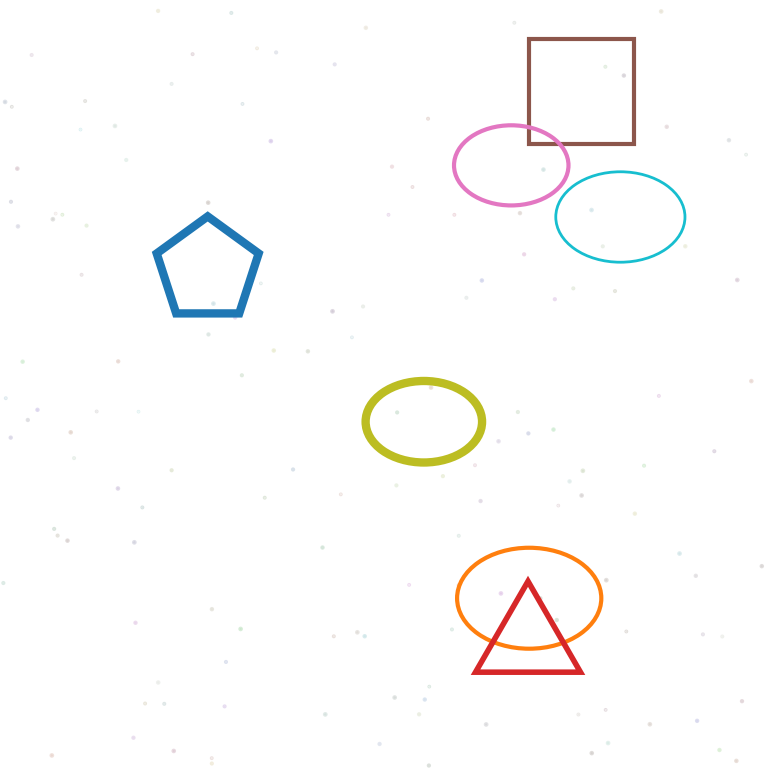[{"shape": "pentagon", "thickness": 3, "radius": 0.35, "center": [0.27, 0.649]}, {"shape": "oval", "thickness": 1.5, "radius": 0.47, "center": [0.687, 0.223]}, {"shape": "triangle", "thickness": 2, "radius": 0.39, "center": [0.686, 0.166]}, {"shape": "square", "thickness": 1.5, "radius": 0.34, "center": [0.755, 0.881]}, {"shape": "oval", "thickness": 1.5, "radius": 0.37, "center": [0.664, 0.785]}, {"shape": "oval", "thickness": 3, "radius": 0.38, "center": [0.55, 0.452]}, {"shape": "oval", "thickness": 1, "radius": 0.42, "center": [0.806, 0.718]}]